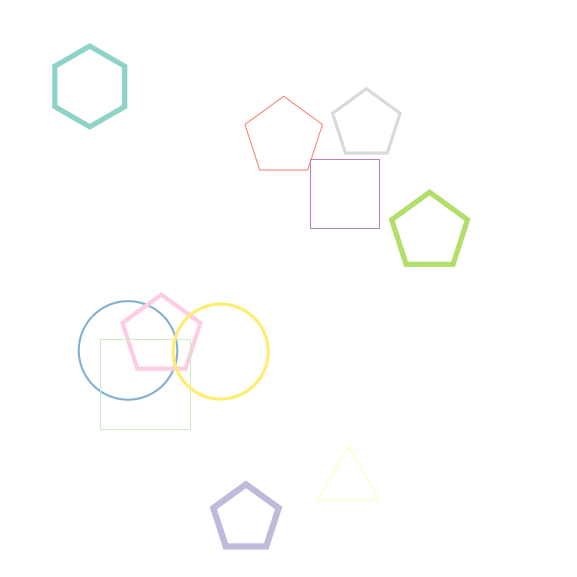[{"shape": "hexagon", "thickness": 2.5, "radius": 0.35, "center": [0.155, 0.849]}, {"shape": "triangle", "thickness": 0.5, "radius": 0.31, "center": [0.603, 0.165]}, {"shape": "pentagon", "thickness": 3, "radius": 0.3, "center": [0.426, 0.101]}, {"shape": "pentagon", "thickness": 0.5, "radius": 0.35, "center": [0.491, 0.762]}, {"shape": "circle", "thickness": 1, "radius": 0.43, "center": [0.222, 0.392]}, {"shape": "pentagon", "thickness": 2.5, "radius": 0.35, "center": [0.744, 0.597]}, {"shape": "pentagon", "thickness": 2, "radius": 0.35, "center": [0.28, 0.418]}, {"shape": "pentagon", "thickness": 1.5, "radius": 0.31, "center": [0.634, 0.784]}, {"shape": "square", "thickness": 0.5, "radius": 0.3, "center": [0.596, 0.665]}, {"shape": "square", "thickness": 0.5, "radius": 0.39, "center": [0.251, 0.334]}, {"shape": "circle", "thickness": 1.5, "radius": 0.41, "center": [0.382, 0.39]}]